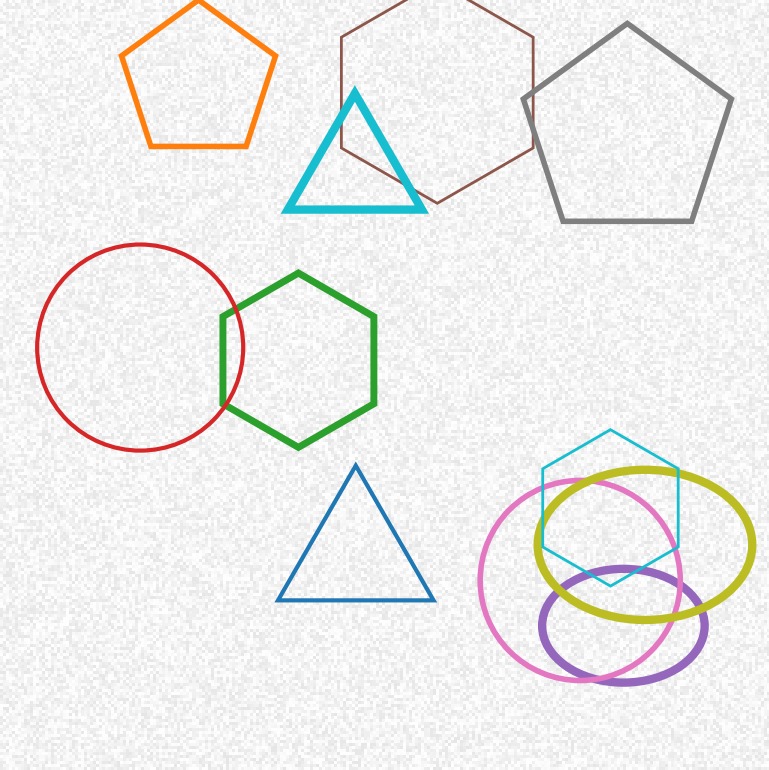[{"shape": "triangle", "thickness": 1.5, "radius": 0.58, "center": [0.462, 0.279]}, {"shape": "pentagon", "thickness": 2, "radius": 0.53, "center": [0.258, 0.895]}, {"shape": "hexagon", "thickness": 2.5, "radius": 0.57, "center": [0.388, 0.532]}, {"shape": "circle", "thickness": 1.5, "radius": 0.67, "center": [0.182, 0.549]}, {"shape": "oval", "thickness": 3, "radius": 0.53, "center": [0.81, 0.187]}, {"shape": "hexagon", "thickness": 1, "radius": 0.72, "center": [0.568, 0.88]}, {"shape": "circle", "thickness": 2, "radius": 0.65, "center": [0.754, 0.246]}, {"shape": "pentagon", "thickness": 2, "radius": 0.71, "center": [0.815, 0.828]}, {"shape": "oval", "thickness": 3, "radius": 0.7, "center": [0.838, 0.292]}, {"shape": "hexagon", "thickness": 1, "radius": 0.51, "center": [0.793, 0.34]}, {"shape": "triangle", "thickness": 3, "radius": 0.5, "center": [0.461, 0.778]}]